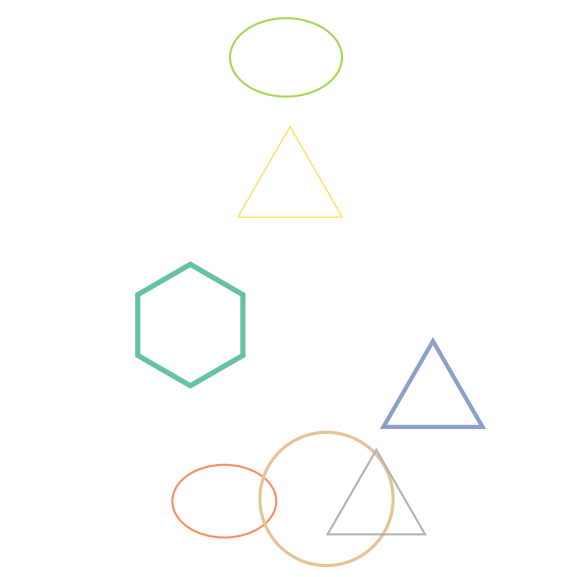[{"shape": "hexagon", "thickness": 2.5, "radius": 0.53, "center": [0.33, 0.436]}, {"shape": "oval", "thickness": 1, "radius": 0.45, "center": [0.388, 0.131]}, {"shape": "triangle", "thickness": 2, "radius": 0.5, "center": [0.75, 0.309]}, {"shape": "oval", "thickness": 1, "radius": 0.48, "center": [0.495, 0.9]}, {"shape": "triangle", "thickness": 0.5, "radius": 0.52, "center": [0.502, 0.675]}, {"shape": "circle", "thickness": 1.5, "radius": 0.58, "center": [0.565, 0.135]}, {"shape": "triangle", "thickness": 1, "radius": 0.49, "center": [0.652, 0.123]}]